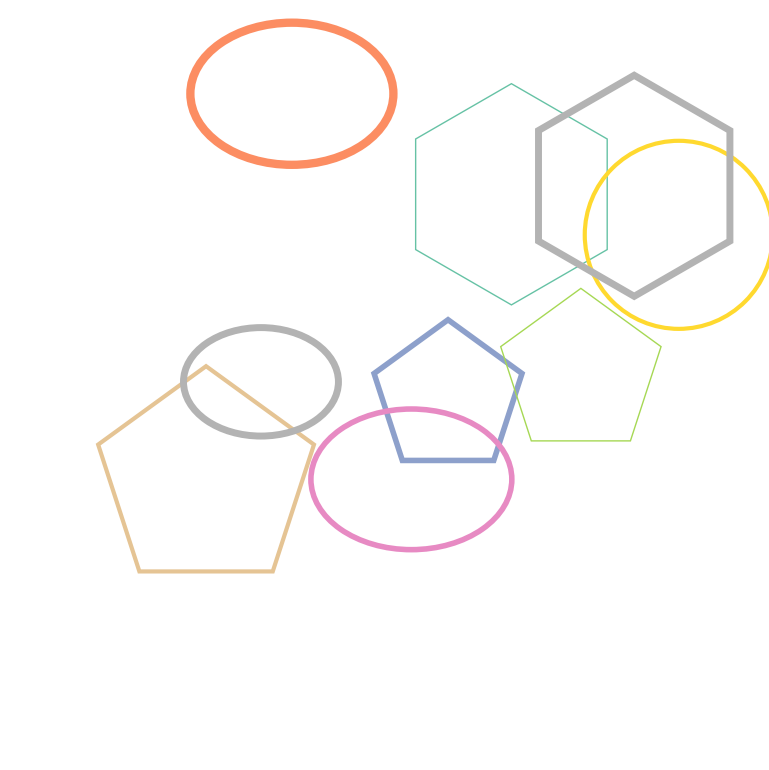[{"shape": "hexagon", "thickness": 0.5, "radius": 0.72, "center": [0.664, 0.748]}, {"shape": "oval", "thickness": 3, "radius": 0.66, "center": [0.379, 0.878]}, {"shape": "pentagon", "thickness": 2, "radius": 0.51, "center": [0.582, 0.484]}, {"shape": "oval", "thickness": 2, "radius": 0.65, "center": [0.534, 0.377]}, {"shape": "pentagon", "thickness": 0.5, "radius": 0.55, "center": [0.754, 0.516]}, {"shape": "circle", "thickness": 1.5, "radius": 0.61, "center": [0.882, 0.695]}, {"shape": "pentagon", "thickness": 1.5, "radius": 0.74, "center": [0.268, 0.377]}, {"shape": "hexagon", "thickness": 2.5, "radius": 0.72, "center": [0.824, 0.759]}, {"shape": "oval", "thickness": 2.5, "radius": 0.5, "center": [0.339, 0.504]}]